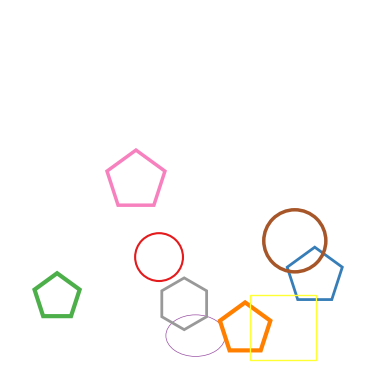[{"shape": "circle", "thickness": 1.5, "radius": 0.31, "center": [0.413, 0.332]}, {"shape": "pentagon", "thickness": 2, "radius": 0.38, "center": [0.818, 0.283]}, {"shape": "pentagon", "thickness": 3, "radius": 0.31, "center": [0.148, 0.229]}, {"shape": "oval", "thickness": 0.5, "radius": 0.39, "center": [0.508, 0.128]}, {"shape": "pentagon", "thickness": 3, "radius": 0.34, "center": [0.637, 0.146]}, {"shape": "square", "thickness": 1, "radius": 0.43, "center": [0.736, 0.149]}, {"shape": "circle", "thickness": 2.5, "radius": 0.4, "center": [0.766, 0.375]}, {"shape": "pentagon", "thickness": 2.5, "radius": 0.4, "center": [0.353, 0.531]}, {"shape": "hexagon", "thickness": 2, "radius": 0.34, "center": [0.478, 0.211]}]